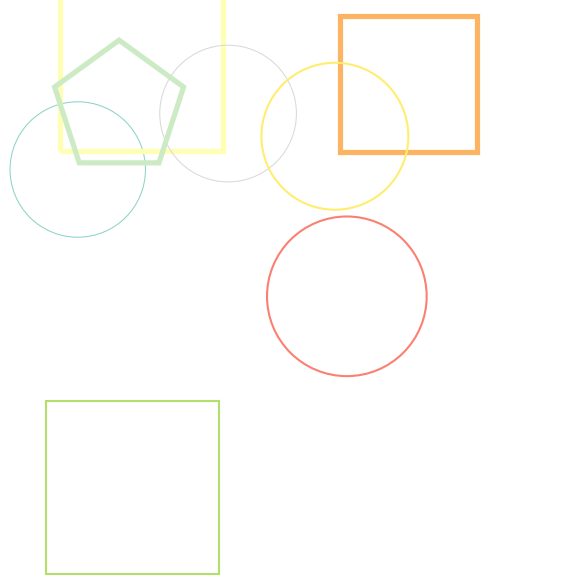[{"shape": "circle", "thickness": 0.5, "radius": 0.59, "center": [0.135, 0.706]}, {"shape": "square", "thickness": 2.5, "radius": 0.7, "center": [0.245, 0.878]}, {"shape": "circle", "thickness": 1, "radius": 0.69, "center": [0.601, 0.486]}, {"shape": "square", "thickness": 2.5, "radius": 0.59, "center": [0.707, 0.854]}, {"shape": "square", "thickness": 1, "radius": 0.75, "center": [0.23, 0.155]}, {"shape": "circle", "thickness": 0.5, "radius": 0.59, "center": [0.395, 0.802]}, {"shape": "pentagon", "thickness": 2.5, "radius": 0.59, "center": [0.206, 0.812]}, {"shape": "circle", "thickness": 1, "radius": 0.64, "center": [0.58, 0.763]}]